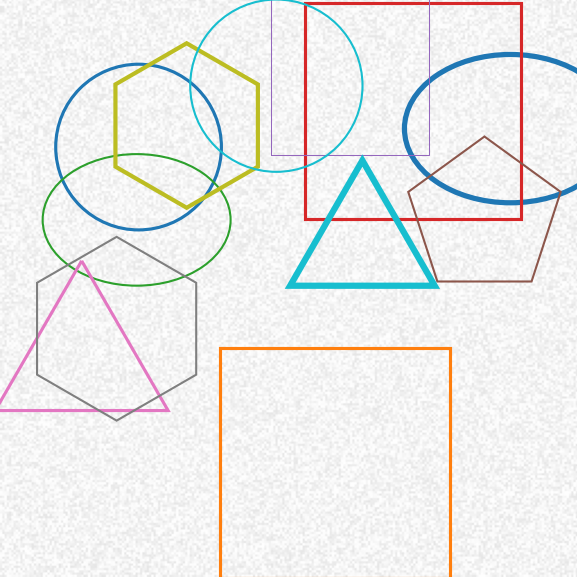[{"shape": "circle", "thickness": 1.5, "radius": 0.72, "center": [0.24, 0.744]}, {"shape": "oval", "thickness": 2.5, "radius": 0.92, "center": [0.884, 0.776]}, {"shape": "square", "thickness": 1.5, "radius": 1.0, "center": [0.581, 0.197]}, {"shape": "oval", "thickness": 1, "radius": 0.81, "center": [0.237, 0.618]}, {"shape": "square", "thickness": 1.5, "radius": 0.94, "center": [0.715, 0.807]}, {"shape": "square", "thickness": 0.5, "radius": 0.68, "center": [0.606, 0.868]}, {"shape": "pentagon", "thickness": 1, "radius": 0.69, "center": [0.839, 0.624]}, {"shape": "triangle", "thickness": 1.5, "radius": 0.86, "center": [0.141, 0.375]}, {"shape": "hexagon", "thickness": 1, "radius": 0.8, "center": [0.202, 0.43]}, {"shape": "hexagon", "thickness": 2, "radius": 0.71, "center": [0.323, 0.782]}, {"shape": "circle", "thickness": 1, "radius": 0.75, "center": [0.479, 0.851]}, {"shape": "triangle", "thickness": 3, "radius": 0.72, "center": [0.628, 0.577]}]